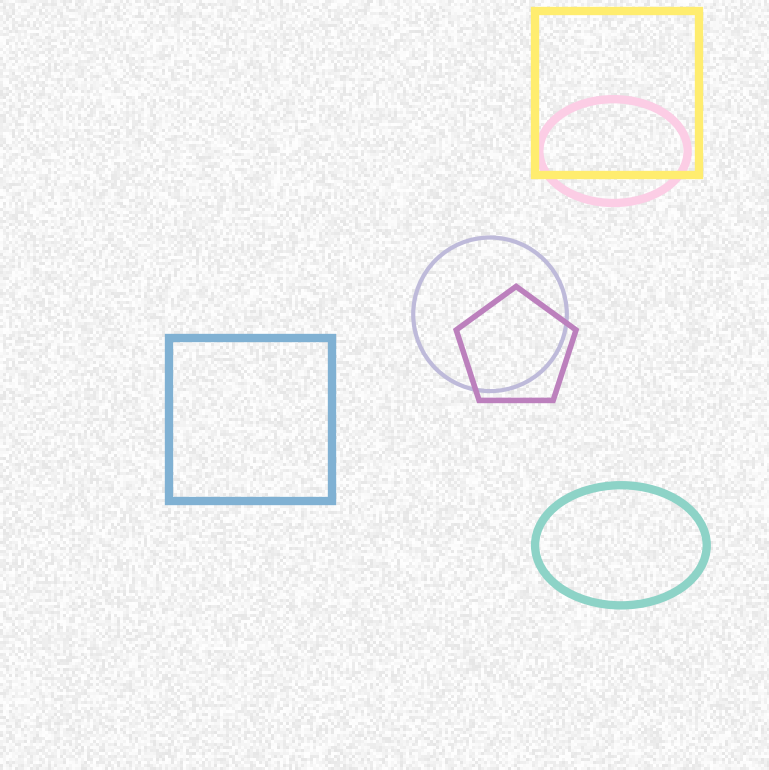[{"shape": "oval", "thickness": 3, "radius": 0.56, "center": [0.806, 0.292]}, {"shape": "circle", "thickness": 1.5, "radius": 0.5, "center": [0.636, 0.592]}, {"shape": "square", "thickness": 3, "radius": 0.53, "center": [0.326, 0.456]}, {"shape": "oval", "thickness": 3, "radius": 0.48, "center": [0.797, 0.804]}, {"shape": "pentagon", "thickness": 2, "radius": 0.41, "center": [0.67, 0.546]}, {"shape": "square", "thickness": 3, "radius": 0.53, "center": [0.802, 0.879]}]